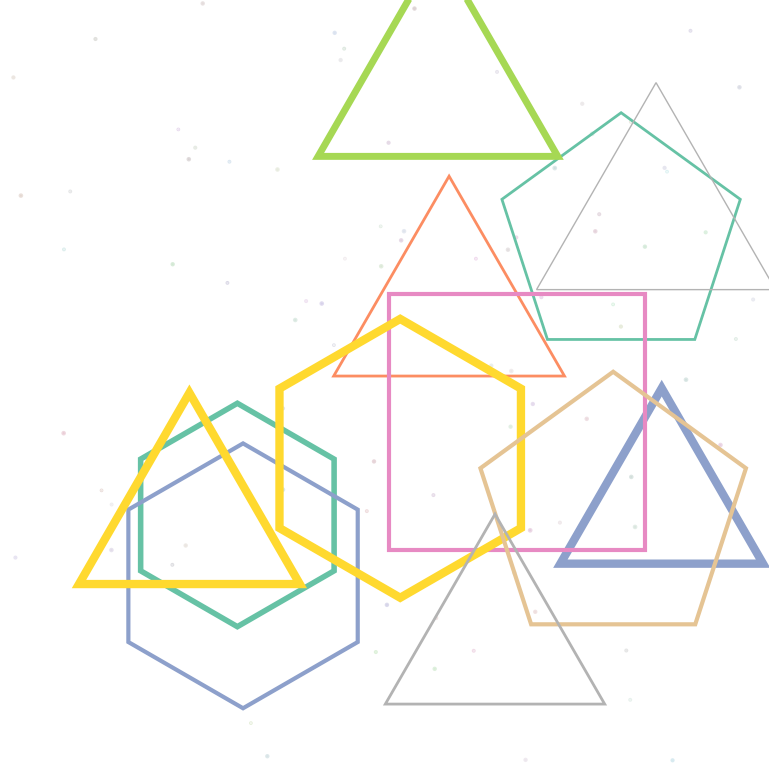[{"shape": "pentagon", "thickness": 1, "radius": 0.81, "center": [0.807, 0.691]}, {"shape": "hexagon", "thickness": 2, "radius": 0.73, "center": [0.308, 0.331]}, {"shape": "triangle", "thickness": 1, "radius": 0.87, "center": [0.583, 0.598]}, {"shape": "triangle", "thickness": 3, "radius": 0.76, "center": [0.859, 0.344]}, {"shape": "hexagon", "thickness": 1.5, "radius": 0.86, "center": [0.316, 0.252]}, {"shape": "square", "thickness": 1.5, "radius": 0.83, "center": [0.671, 0.452]}, {"shape": "triangle", "thickness": 2.5, "radius": 0.9, "center": [0.569, 0.887]}, {"shape": "hexagon", "thickness": 3, "radius": 0.91, "center": [0.52, 0.405]}, {"shape": "triangle", "thickness": 3, "radius": 0.83, "center": [0.246, 0.324]}, {"shape": "pentagon", "thickness": 1.5, "radius": 0.91, "center": [0.796, 0.336]}, {"shape": "triangle", "thickness": 0.5, "radius": 0.9, "center": [0.852, 0.713]}, {"shape": "triangle", "thickness": 1, "radius": 0.82, "center": [0.643, 0.168]}]